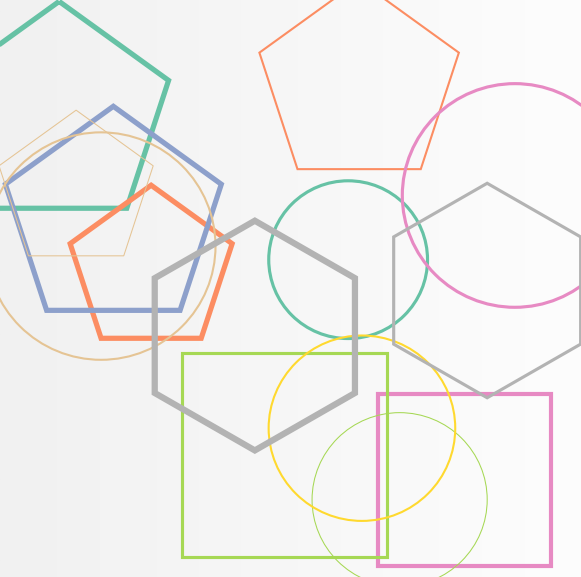[{"shape": "pentagon", "thickness": 2.5, "radius": 0.99, "center": [0.102, 0.799]}, {"shape": "circle", "thickness": 1.5, "radius": 0.68, "center": [0.599, 0.549]}, {"shape": "pentagon", "thickness": 1, "radius": 0.9, "center": [0.618, 0.852]}, {"shape": "pentagon", "thickness": 2.5, "radius": 0.73, "center": [0.26, 0.532]}, {"shape": "pentagon", "thickness": 2.5, "radius": 0.98, "center": [0.195, 0.62]}, {"shape": "circle", "thickness": 1.5, "radius": 0.97, "center": [0.886, 0.661]}, {"shape": "square", "thickness": 2, "radius": 0.74, "center": [0.799, 0.167]}, {"shape": "circle", "thickness": 0.5, "radius": 0.75, "center": [0.688, 0.134]}, {"shape": "square", "thickness": 1.5, "radius": 0.88, "center": [0.49, 0.211]}, {"shape": "circle", "thickness": 1, "radius": 0.8, "center": [0.623, 0.258]}, {"shape": "circle", "thickness": 1, "radius": 0.98, "center": [0.174, 0.573]}, {"shape": "pentagon", "thickness": 0.5, "radius": 0.7, "center": [0.131, 0.669]}, {"shape": "hexagon", "thickness": 1.5, "radius": 0.93, "center": [0.838, 0.496]}, {"shape": "hexagon", "thickness": 3, "radius": 0.99, "center": [0.438, 0.418]}]